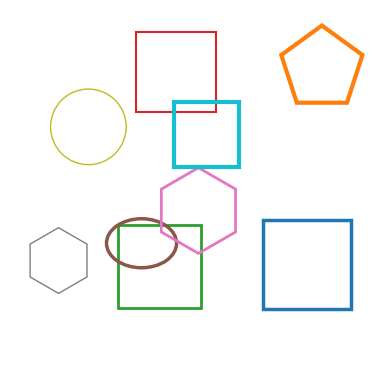[{"shape": "square", "thickness": 2.5, "radius": 0.57, "center": [0.798, 0.314]}, {"shape": "pentagon", "thickness": 3, "radius": 0.55, "center": [0.836, 0.823]}, {"shape": "square", "thickness": 2, "radius": 0.54, "center": [0.415, 0.308]}, {"shape": "square", "thickness": 1.5, "radius": 0.52, "center": [0.457, 0.813]}, {"shape": "oval", "thickness": 2.5, "radius": 0.45, "center": [0.368, 0.368]}, {"shape": "hexagon", "thickness": 2, "radius": 0.56, "center": [0.515, 0.453]}, {"shape": "hexagon", "thickness": 1, "radius": 0.43, "center": [0.152, 0.323]}, {"shape": "circle", "thickness": 1, "radius": 0.49, "center": [0.23, 0.67]}, {"shape": "square", "thickness": 3, "radius": 0.42, "center": [0.536, 0.651]}]